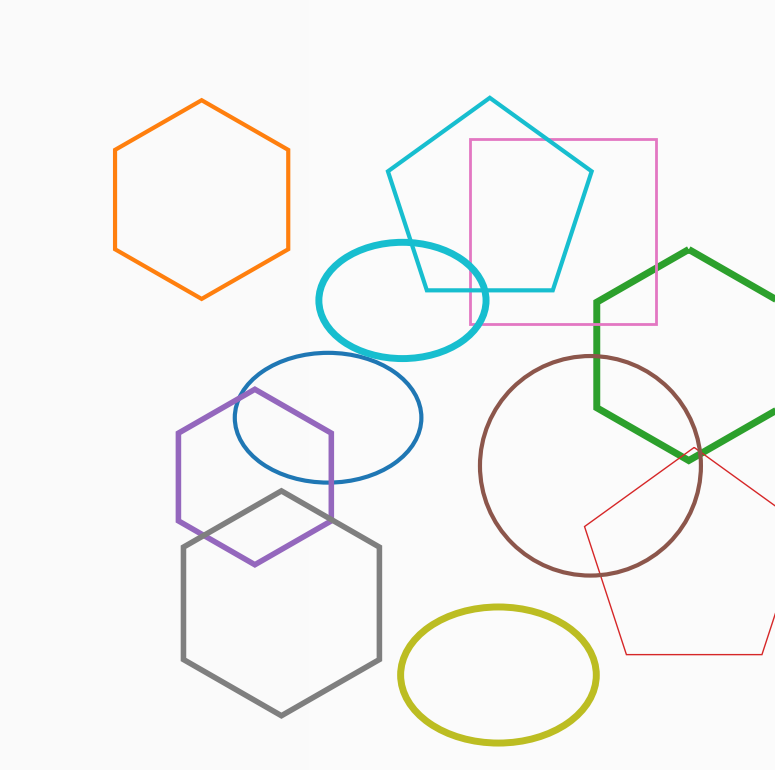[{"shape": "oval", "thickness": 1.5, "radius": 0.6, "center": [0.423, 0.458]}, {"shape": "hexagon", "thickness": 1.5, "radius": 0.65, "center": [0.26, 0.741]}, {"shape": "hexagon", "thickness": 2.5, "radius": 0.69, "center": [0.889, 0.539]}, {"shape": "pentagon", "thickness": 0.5, "radius": 0.74, "center": [0.896, 0.27]}, {"shape": "hexagon", "thickness": 2, "radius": 0.57, "center": [0.329, 0.381]}, {"shape": "circle", "thickness": 1.5, "radius": 0.71, "center": [0.762, 0.395]}, {"shape": "square", "thickness": 1, "radius": 0.6, "center": [0.727, 0.699]}, {"shape": "hexagon", "thickness": 2, "radius": 0.73, "center": [0.363, 0.216]}, {"shape": "oval", "thickness": 2.5, "radius": 0.63, "center": [0.643, 0.123]}, {"shape": "oval", "thickness": 2.5, "radius": 0.54, "center": [0.519, 0.61]}, {"shape": "pentagon", "thickness": 1.5, "radius": 0.69, "center": [0.632, 0.735]}]